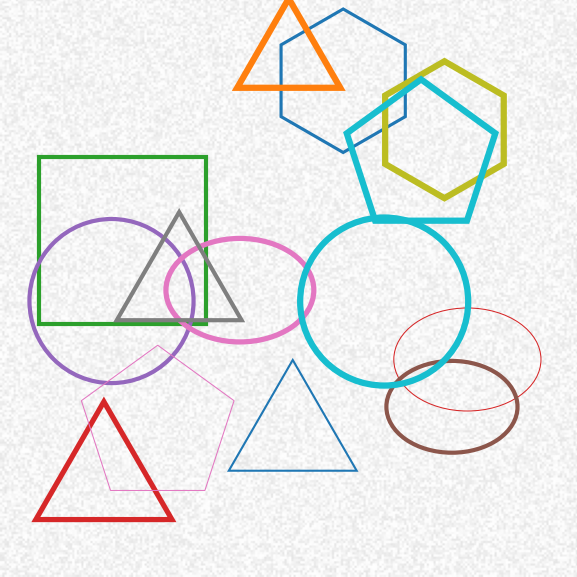[{"shape": "hexagon", "thickness": 1.5, "radius": 0.62, "center": [0.594, 0.859]}, {"shape": "triangle", "thickness": 1, "radius": 0.64, "center": [0.507, 0.248]}, {"shape": "triangle", "thickness": 3, "radius": 0.52, "center": [0.5, 0.899]}, {"shape": "square", "thickness": 2, "radius": 0.72, "center": [0.212, 0.583]}, {"shape": "triangle", "thickness": 2.5, "radius": 0.68, "center": [0.18, 0.167]}, {"shape": "oval", "thickness": 0.5, "radius": 0.64, "center": [0.809, 0.377]}, {"shape": "circle", "thickness": 2, "radius": 0.71, "center": [0.193, 0.478]}, {"shape": "oval", "thickness": 2, "radius": 0.57, "center": [0.783, 0.295]}, {"shape": "pentagon", "thickness": 0.5, "radius": 0.7, "center": [0.273, 0.262]}, {"shape": "oval", "thickness": 2.5, "radius": 0.64, "center": [0.415, 0.497]}, {"shape": "triangle", "thickness": 2, "radius": 0.62, "center": [0.31, 0.507]}, {"shape": "hexagon", "thickness": 3, "radius": 0.59, "center": [0.77, 0.774]}, {"shape": "circle", "thickness": 3, "radius": 0.73, "center": [0.665, 0.477]}, {"shape": "pentagon", "thickness": 3, "radius": 0.68, "center": [0.729, 0.726]}]